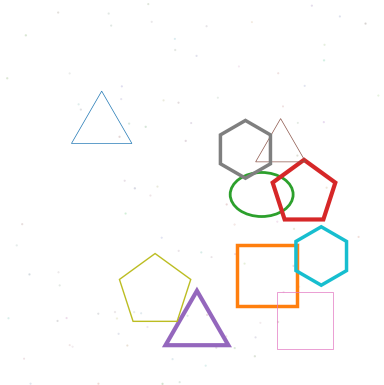[{"shape": "triangle", "thickness": 0.5, "radius": 0.45, "center": [0.264, 0.673]}, {"shape": "square", "thickness": 2.5, "radius": 0.39, "center": [0.694, 0.284]}, {"shape": "oval", "thickness": 2, "radius": 0.41, "center": [0.68, 0.495]}, {"shape": "pentagon", "thickness": 3, "radius": 0.43, "center": [0.79, 0.499]}, {"shape": "triangle", "thickness": 3, "radius": 0.47, "center": [0.512, 0.15]}, {"shape": "triangle", "thickness": 0.5, "radius": 0.37, "center": [0.729, 0.617]}, {"shape": "square", "thickness": 0.5, "radius": 0.37, "center": [0.793, 0.167]}, {"shape": "hexagon", "thickness": 2.5, "radius": 0.38, "center": [0.637, 0.612]}, {"shape": "pentagon", "thickness": 1, "radius": 0.49, "center": [0.403, 0.244]}, {"shape": "hexagon", "thickness": 2.5, "radius": 0.38, "center": [0.834, 0.335]}]